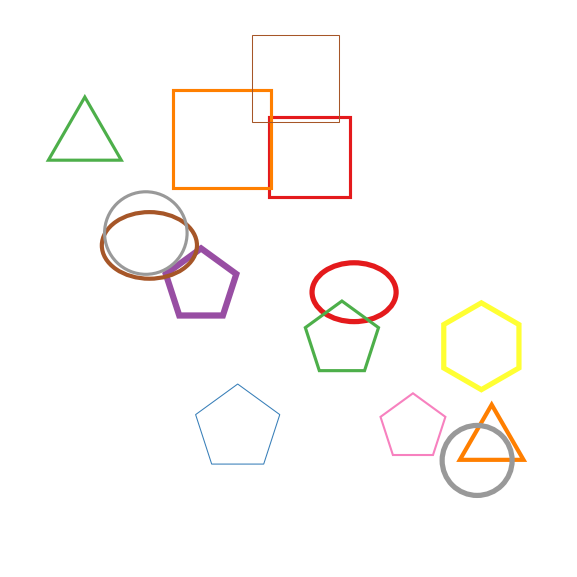[{"shape": "oval", "thickness": 2.5, "radius": 0.36, "center": [0.613, 0.493]}, {"shape": "square", "thickness": 1.5, "radius": 0.35, "center": [0.536, 0.727]}, {"shape": "pentagon", "thickness": 0.5, "radius": 0.38, "center": [0.412, 0.258]}, {"shape": "pentagon", "thickness": 1.5, "radius": 0.33, "center": [0.592, 0.411]}, {"shape": "triangle", "thickness": 1.5, "radius": 0.36, "center": [0.147, 0.758]}, {"shape": "pentagon", "thickness": 3, "radius": 0.32, "center": [0.348, 0.505]}, {"shape": "triangle", "thickness": 2, "radius": 0.32, "center": [0.851, 0.235]}, {"shape": "square", "thickness": 1.5, "radius": 0.42, "center": [0.384, 0.758]}, {"shape": "hexagon", "thickness": 2.5, "radius": 0.38, "center": [0.834, 0.4]}, {"shape": "square", "thickness": 0.5, "radius": 0.38, "center": [0.511, 0.863]}, {"shape": "oval", "thickness": 2, "radius": 0.41, "center": [0.259, 0.574]}, {"shape": "pentagon", "thickness": 1, "radius": 0.3, "center": [0.715, 0.259]}, {"shape": "circle", "thickness": 1.5, "radius": 0.36, "center": [0.253, 0.596]}, {"shape": "circle", "thickness": 2.5, "radius": 0.3, "center": [0.826, 0.202]}]